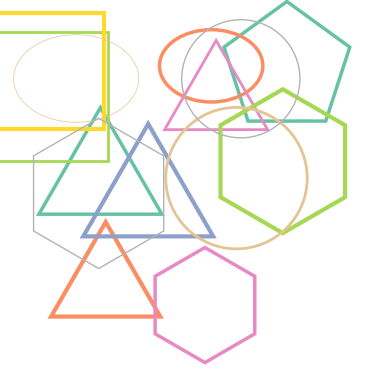[{"shape": "pentagon", "thickness": 2.5, "radius": 0.86, "center": [0.745, 0.824]}, {"shape": "triangle", "thickness": 2.5, "radius": 0.92, "center": [0.261, 0.536]}, {"shape": "oval", "thickness": 2.5, "radius": 0.67, "center": [0.549, 0.829]}, {"shape": "triangle", "thickness": 3, "radius": 0.82, "center": [0.275, 0.26]}, {"shape": "triangle", "thickness": 3, "radius": 0.97, "center": [0.385, 0.483]}, {"shape": "hexagon", "thickness": 2.5, "radius": 0.75, "center": [0.532, 0.208]}, {"shape": "triangle", "thickness": 2, "radius": 0.77, "center": [0.561, 0.74]}, {"shape": "square", "thickness": 2, "radius": 0.84, "center": [0.113, 0.749]}, {"shape": "hexagon", "thickness": 3, "radius": 0.93, "center": [0.735, 0.581]}, {"shape": "square", "thickness": 3, "radius": 0.75, "center": [0.119, 0.814]}, {"shape": "oval", "thickness": 0.5, "radius": 0.81, "center": [0.198, 0.796]}, {"shape": "circle", "thickness": 2, "radius": 0.92, "center": [0.614, 0.537]}, {"shape": "hexagon", "thickness": 1, "radius": 0.98, "center": [0.256, 0.498]}, {"shape": "circle", "thickness": 1, "radius": 0.77, "center": [0.626, 0.795]}]